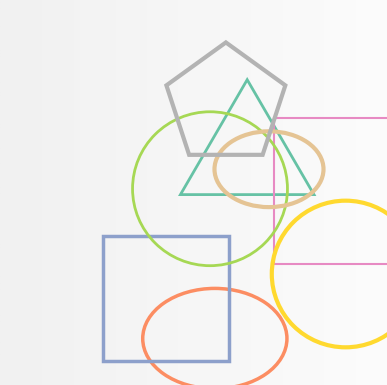[{"shape": "triangle", "thickness": 2, "radius": 0.99, "center": [0.638, 0.594]}, {"shape": "oval", "thickness": 2.5, "radius": 0.93, "center": [0.554, 0.121]}, {"shape": "square", "thickness": 2.5, "radius": 0.81, "center": [0.429, 0.226]}, {"shape": "square", "thickness": 1.5, "radius": 0.95, "center": [0.897, 0.504]}, {"shape": "circle", "thickness": 2, "radius": 1.0, "center": [0.542, 0.51]}, {"shape": "circle", "thickness": 3, "radius": 0.95, "center": [0.892, 0.288]}, {"shape": "oval", "thickness": 3, "radius": 0.7, "center": [0.694, 0.56]}, {"shape": "pentagon", "thickness": 3, "radius": 0.81, "center": [0.583, 0.728]}]